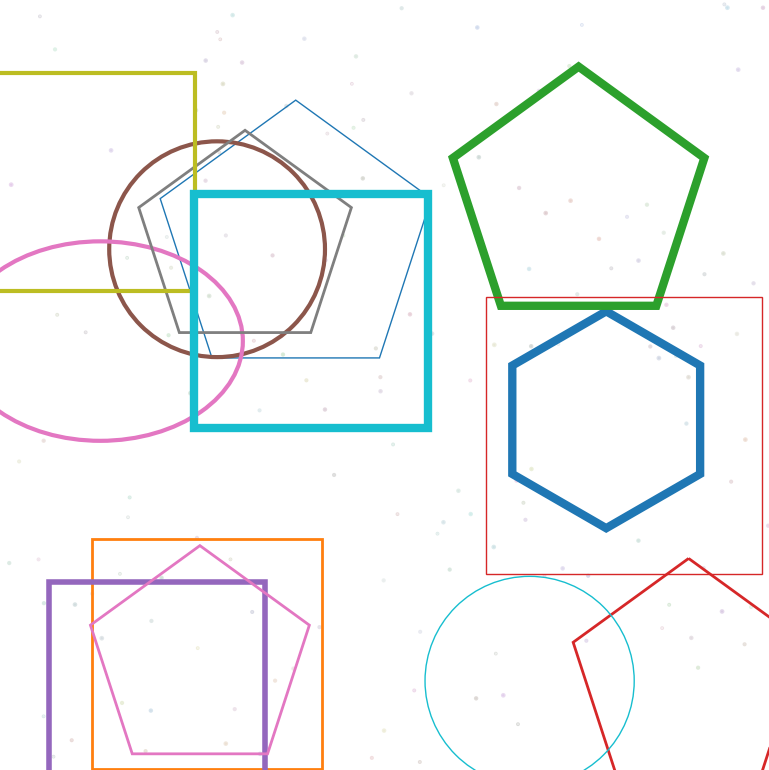[{"shape": "hexagon", "thickness": 3, "radius": 0.7, "center": [0.787, 0.455]}, {"shape": "pentagon", "thickness": 0.5, "radius": 0.93, "center": [0.384, 0.685]}, {"shape": "square", "thickness": 1, "radius": 0.75, "center": [0.269, 0.151]}, {"shape": "pentagon", "thickness": 3, "radius": 0.86, "center": [0.751, 0.742]}, {"shape": "square", "thickness": 0.5, "radius": 0.9, "center": [0.811, 0.434]}, {"shape": "pentagon", "thickness": 1, "radius": 0.79, "center": [0.894, 0.117]}, {"shape": "square", "thickness": 2, "radius": 0.7, "center": [0.204, 0.103]}, {"shape": "circle", "thickness": 1.5, "radius": 0.7, "center": [0.282, 0.676]}, {"shape": "oval", "thickness": 1.5, "radius": 0.93, "center": [0.13, 0.557]}, {"shape": "pentagon", "thickness": 1, "radius": 0.75, "center": [0.26, 0.142]}, {"shape": "pentagon", "thickness": 1, "radius": 0.73, "center": [0.318, 0.686]}, {"shape": "square", "thickness": 1.5, "radius": 0.71, "center": [0.112, 0.764]}, {"shape": "square", "thickness": 3, "radius": 0.76, "center": [0.404, 0.596]}, {"shape": "circle", "thickness": 0.5, "radius": 0.68, "center": [0.688, 0.116]}]